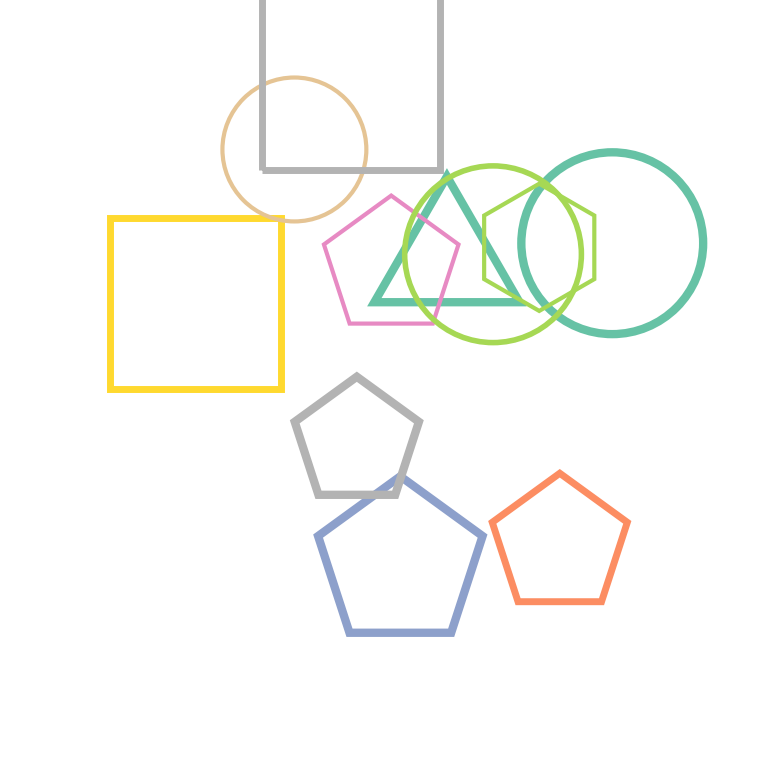[{"shape": "circle", "thickness": 3, "radius": 0.59, "center": [0.795, 0.684]}, {"shape": "triangle", "thickness": 3, "radius": 0.54, "center": [0.58, 0.662]}, {"shape": "pentagon", "thickness": 2.5, "radius": 0.46, "center": [0.727, 0.293]}, {"shape": "pentagon", "thickness": 3, "radius": 0.56, "center": [0.52, 0.269]}, {"shape": "pentagon", "thickness": 1.5, "radius": 0.46, "center": [0.508, 0.654]}, {"shape": "hexagon", "thickness": 1.5, "radius": 0.41, "center": [0.7, 0.679]}, {"shape": "circle", "thickness": 2, "radius": 0.57, "center": [0.64, 0.67]}, {"shape": "square", "thickness": 2.5, "radius": 0.56, "center": [0.254, 0.606]}, {"shape": "circle", "thickness": 1.5, "radius": 0.47, "center": [0.382, 0.806]}, {"shape": "square", "thickness": 2.5, "radius": 0.58, "center": [0.456, 0.894]}, {"shape": "pentagon", "thickness": 3, "radius": 0.42, "center": [0.463, 0.426]}]